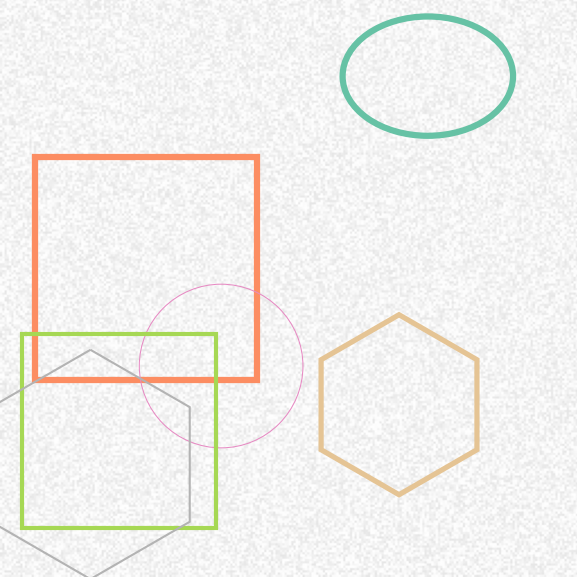[{"shape": "oval", "thickness": 3, "radius": 0.74, "center": [0.741, 0.867]}, {"shape": "square", "thickness": 3, "radius": 0.96, "center": [0.253, 0.535]}, {"shape": "circle", "thickness": 0.5, "radius": 0.71, "center": [0.383, 0.365]}, {"shape": "square", "thickness": 2, "radius": 0.84, "center": [0.207, 0.252]}, {"shape": "hexagon", "thickness": 2.5, "radius": 0.78, "center": [0.691, 0.298]}, {"shape": "hexagon", "thickness": 1, "radius": 0.99, "center": [0.157, 0.195]}]